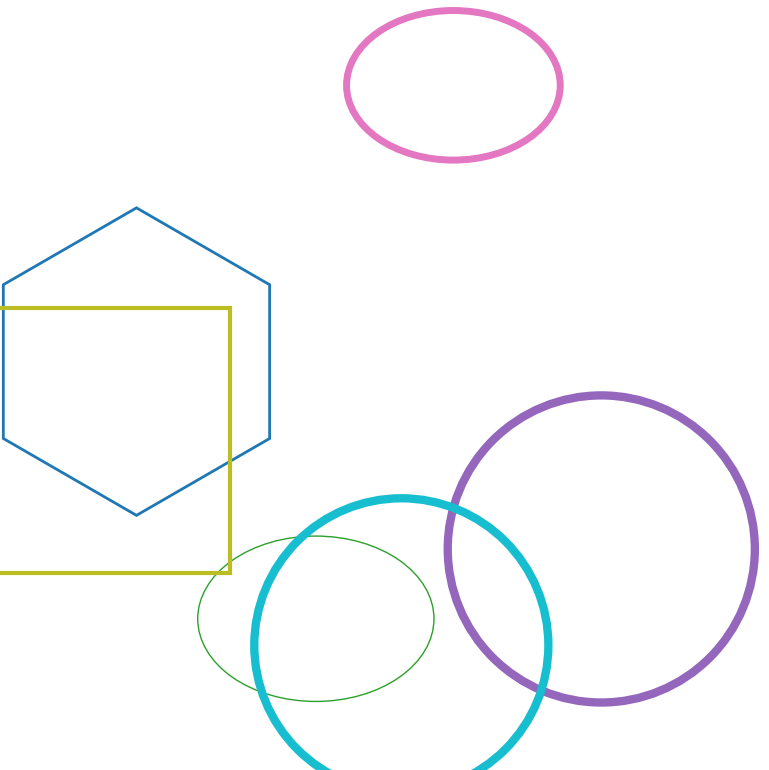[{"shape": "hexagon", "thickness": 1, "radius": 1.0, "center": [0.177, 0.53]}, {"shape": "oval", "thickness": 0.5, "radius": 0.77, "center": [0.41, 0.196]}, {"shape": "circle", "thickness": 3, "radius": 1.0, "center": [0.781, 0.287]}, {"shape": "oval", "thickness": 2.5, "radius": 0.69, "center": [0.589, 0.889]}, {"shape": "square", "thickness": 1.5, "radius": 0.86, "center": [0.126, 0.428]}, {"shape": "circle", "thickness": 3, "radius": 0.95, "center": [0.521, 0.162]}]